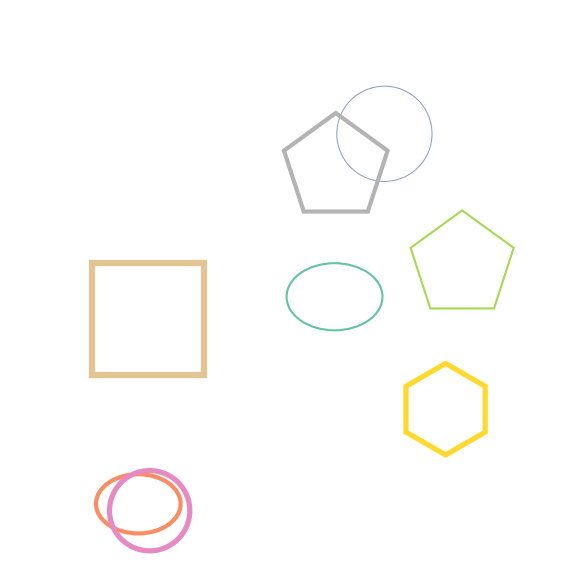[{"shape": "oval", "thickness": 1, "radius": 0.42, "center": [0.579, 0.485]}, {"shape": "oval", "thickness": 2, "radius": 0.37, "center": [0.24, 0.127]}, {"shape": "circle", "thickness": 0.5, "radius": 0.41, "center": [0.666, 0.767]}, {"shape": "circle", "thickness": 2.5, "radius": 0.35, "center": [0.259, 0.115]}, {"shape": "pentagon", "thickness": 1, "radius": 0.47, "center": [0.8, 0.541]}, {"shape": "hexagon", "thickness": 2.5, "radius": 0.4, "center": [0.772, 0.291]}, {"shape": "square", "thickness": 3, "radius": 0.48, "center": [0.256, 0.446]}, {"shape": "pentagon", "thickness": 2, "radius": 0.47, "center": [0.581, 0.709]}]